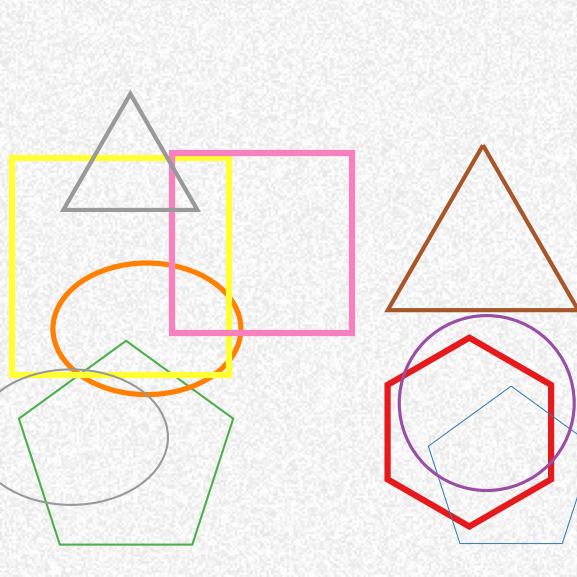[{"shape": "hexagon", "thickness": 3, "radius": 0.82, "center": [0.813, 0.251]}, {"shape": "pentagon", "thickness": 0.5, "radius": 0.75, "center": [0.885, 0.18]}, {"shape": "pentagon", "thickness": 1, "radius": 0.98, "center": [0.218, 0.214]}, {"shape": "circle", "thickness": 1.5, "radius": 0.76, "center": [0.843, 0.301]}, {"shape": "oval", "thickness": 2.5, "radius": 0.81, "center": [0.254, 0.43]}, {"shape": "square", "thickness": 3, "radius": 0.94, "center": [0.208, 0.537]}, {"shape": "triangle", "thickness": 2, "radius": 0.95, "center": [0.836, 0.557]}, {"shape": "square", "thickness": 3, "radius": 0.78, "center": [0.454, 0.578]}, {"shape": "triangle", "thickness": 2, "radius": 0.67, "center": [0.226, 0.703]}, {"shape": "oval", "thickness": 1, "radius": 0.84, "center": [0.123, 0.242]}]